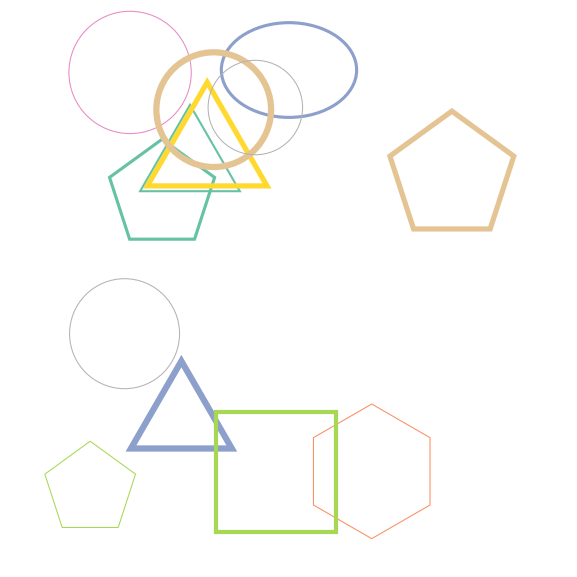[{"shape": "pentagon", "thickness": 1.5, "radius": 0.48, "center": [0.281, 0.662]}, {"shape": "triangle", "thickness": 1, "radius": 0.5, "center": [0.329, 0.718]}, {"shape": "hexagon", "thickness": 0.5, "radius": 0.58, "center": [0.644, 0.183]}, {"shape": "oval", "thickness": 1.5, "radius": 0.59, "center": [0.5, 0.878]}, {"shape": "triangle", "thickness": 3, "radius": 0.5, "center": [0.314, 0.273]}, {"shape": "circle", "thickness": 0.5, "radius": 0.53, "center": [0.225, 0.874]}, {"shape": "square", "thickness": 2, "radius": 0.52, "center": [0.478, 0.182]}, {"shape": "pentagon", "thickness": 0.5, "radius": 0.41, "center": [0.156, 0.153]}, {"shape": "triangle", "thickness": 2.5, "radius": 0.6, "center": [0.359, 0.737]}, {"shape": "pentagon", "thickness": 2.5, "radius": 0.56, "center": [0.782, 0.694]}, {"shape": "circle", "thickness": 3, "radius": 0.5, "center": [0.37, 0.809]}, {"shape": "circle", "thickness": 0.5, "radius": 0.48, "center": [0.216, 0.421]}, {"shape": "circle", "thickness": 0.5, "radius": 0.41, "center": [0.442, 0.813]}]